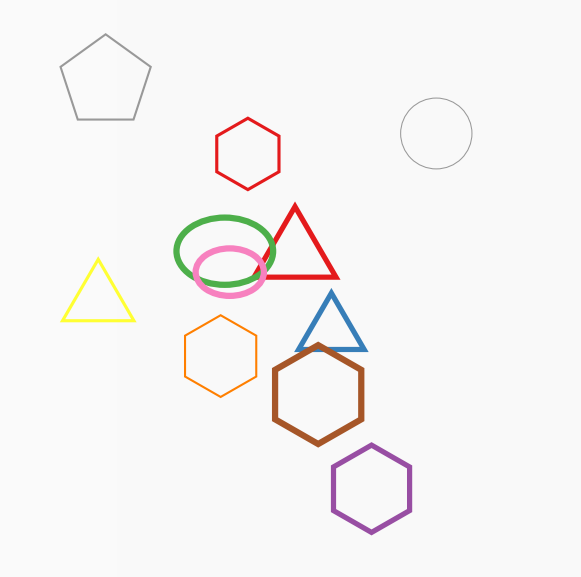[{"shape": "triangle", "thickness": 2.5, "radius": 0.41, "center": [0.508, 0.56]}, {"shape": "hexagon", "thickness": 1.5, "radius": 0.31, "center": [0.426, 0.733]}, {"shape": "triangle", "thickness": 2.5, "radius": 0.33, "center": [0.57, 0.427]}, {"shape": "oval", "thickness": 3, "radius": 0.42, "center": [0.387, 0.564]}, {"shape": "hexagon", "thickness": 2.5, "radius": 0.38, "center": [0.639, 0.153]}, {"shape": "hexagon", "thickness": 1, "radius": 0.35, "center": [0.38, 0.383]}, {"shape": "triangle", "thickness": 1.5, "radius": 0.35, "center": [0.169, 0.479]}, {"shape": "hexagon", "thickness": 3, "radius": 0.43, "center": [0.547, 0.316]}, {"shape": "oval", "thickness": 3, "radius": 0.29, "center": [0.395, 0.528]}, {"shape": "circle", "thickness": 0.5, "radius": 0.31, "center": [0.751, 0.768]}, {"shape": "pentagon", "thickness": 1, "radius": 0.41, "center": [0.182, 0.858]}]